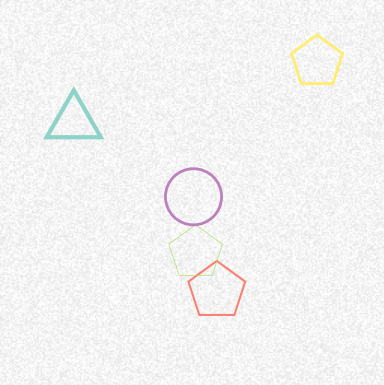[{"shape": "triangle", "thickness": 3, "radius": 0.41, "center": [0.192, 0.684]}, {"shape": "pentagon", "thickness": 1.5, "radius": 0.39, "center": [0.563, 0.245]}, {"shape": "pentagon", "thickness": 0.5, "radius": 0.37, "center": [0.508, 0.343]}, {"shape": "circle", "thickness": 2, "radius": 0.36, "center": [0.503, 0.489]}, {"shape": "pentagon", "thickness": 2, "radius": 0.35, "center": [0.824, 0.84]}]